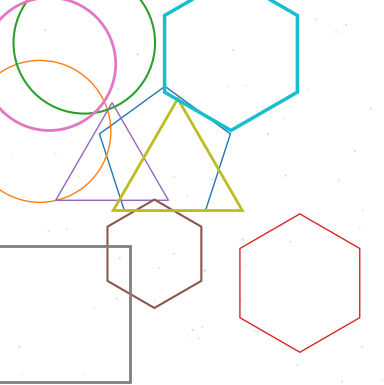[{"shape": "pentagon", "thickness": 1, "radius": 0.89, "center": [0.428, 0.597]}, {"shape": "circle", "thickness": 1, "radius": 0.92, "center": [0.104, 0.659]}, {"shape": "circle", "thickness": 1.5, "radius": 0.92, "center": [0.219, 0.889]}, {"shape": "hexagon", "thickness": 1, "radius": 0.9, "center": [0.779, 0.265]}, {"shape": "triangle", "thickness": 1, "radius": 0.85, "center": [0.291, 0.564]}, {"shape": "hexagon", "thickness": 1.5, "radius": 0.7, "center": [0.401, 0.341]}, {"shape": "circle", "thickness": 2, "radius": 0.86, "center": [0.128, 0.834]}, {"shape": "square", "thickness": 2, "radius": 0.88, "center": [0.162, 0.183]}, {"shape": "triangle", "thickness": 2, "radius": 0.97, "center": [0.462, 0.55]}, {"shape": "hexagon", "thickness": 2.5, "radius": 1.0, "center": [0.6, 0.86]}]